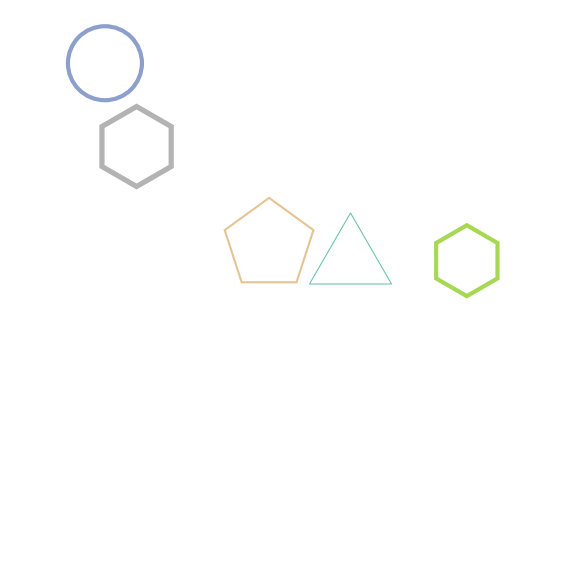[{"shape": "triangle", "thickness": 0.5, "radius": 0.41, "center": [0.607, 0.548]}, {"shape": "circle", "thickness": 2, "radius": 0.32, "center": [0.182, 0.89]}, {"shape": "hexagon", "thickness": 2, "radius": 0.31, "center": [0.808, 0.548]}, {"shape": "pentagon", "thickness": 1, "radius": 0.4, "center": [0.466, 0.576]}, {"shape": "hexagon", "thickness": 2.5, "radius": 0.35, "center": [0.237, 0.745]}]